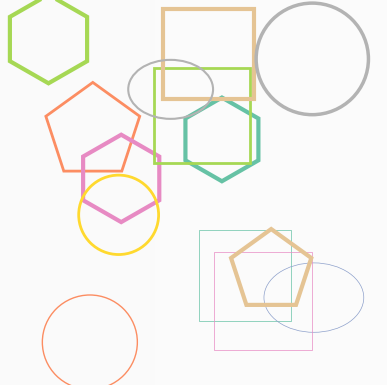[{"shape": "hexagon", "thickness": 3, "radius": 0.54, "center": [0.573, 0.638]}, {"shape": "square", "thickness": 0.5, "radius": 0.59, "center": [0.633, 0.284]}, {"shape": "circle", "thickness": 1, "radius": 0.61, "center": [0.232, 0.111]}, {"shape": "pentagon", "thickness": 2, "radius": 0.64, "center": [0.239, 0.659]}, {"shape": "oval", "thickness": 0.5, "radius": 0.64, "center": [0.81, 0.227]}, {"shape": "hexagon", "thickness": 3, "radius": 0.57, "center": [0.313, 0.537]}, {"shape": "square", "thickness": 0.5, "radius": 0.64, "center": [0.679, 0.218]}, {"shape": "hexagon", "thickness": 3, "radius": 0.58, "center": [0.125, 0.899]}, {"shape": "square", "thickness": 2, "radius": 0.62, "center": [0.521, 0.701]}, {"shape": "circle", "thickness": 2, "radius": 0.52, "center": [0.306, 0.442]}, {"shape": "square", "thickness": 3, "radius": 0.59, "center": [0.538, 0.86]}, {"shape": "pentagon", "thickness": 3, "radius": 0.54, "center": [0.7, 0.296]}, {"shape": "oval", "thickness": 1.5, "radius": 0.55, "center": [0.44, 0.768]}, {"shape": "circle", "thickness": 2.5, "radius": 0.72, "center": [0.806, 0.847]}]